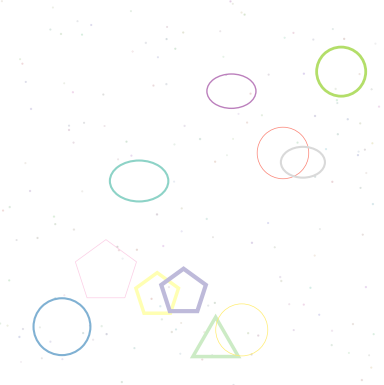[{"shape": "oval", "thickness": 1.5, "radius": 0.38, "center": [0.361, 0.53]}, {"shape": "pentagon", "thickness": 2.5, "radius": 0.29, "center": [0.408, 0.233]}, {"shape": "pentagon", "thickness": 3, "radius": 0.3, "center": [0.477, 0.241]}, {"shape": "circle", "thickness": 0.5, "radius": 0.33, "center": [0.735, 0.603]}, {"shape": "circle", "thickness": 1.5, "radius": 0.37, "center": [0.161, 0.151]}, {"shape": "circle", "thickness": 2, "radius": 0.32, "center": [0.886, 0.814]}, {"shape": "pentagon", "thickness": 0.5, "radius": 0.42, "center": [0.275, 0.294]}, {"shape": "oval", "thickness": 1.5, "radius": 0.29, "center": [0.787, 0.579]}, {"shape": "oval", "thickness": 1, "radius": 0.32, "center": [0.601, 0.763]}, {"shape": "triangle", "thickness": 2.5, "radius": 0.34, "center": [0.56, 0.108]}, {"shape": "circle", "thickness": 0.5, "radius": 0.34, "center": [0.628, 0.143]}]